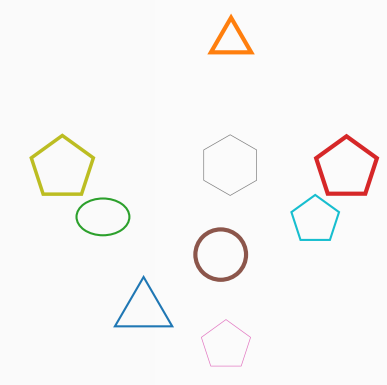[{"shape": "triangle", "thickness": 1.5, "radius": 0.43, "center": [0.371, 0.195]}, {"shape": "triangle", "thickness": 3, "radius": 0.3, "center": [0.596, 0.894]}, {"shape": "oval", "thickness": 1.5, "radius": 0.34, "center": [0.266, 0.437]}, {"shape": "pentagon", "thickness": 3, "radius": 0.41, "center": [0.894, 0.564]}, {"shape": "circle", "thickness": 3, "radius": 0.33, "center": [0.57, 0.339]}, {"shape": "pentagon", "thickness": 0.5, "radius": 0.33, "center": [0.583, 0.103]}, {"shape": "hexagon", "thickness": 0.5, "radius": 0.39, "center": [0.594, 0.571]}, {"shape": "pentagon", "thickness": 2.5, "radius": 0.42, "center": [0.161, 0.564]}, {"shape": "pentagon", "thickness": 1.5, "radius": 0.32, "center": [0.813, 0.429]}]